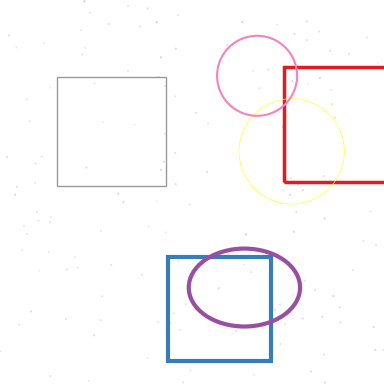[{"shape": "square", "thickness": 2.5, "radius": 0.75, "center": [0.886, 0.677]}, {"shape": "square", "thickness": 3, "radius": 0.67, "center": [0.57, 0.198]}, {"shape": "oval", "thickness": 3, "radius": 0.72, "center": [0.635, 0.253]}, {"shape": "circle", "thickness": 0.5, "radius": 0.68, "center": [0.758, 0.607]}, {"shape": "circle", "thickness": 1.5, "radius": 0.52, "center": [0.668, 0.803]}, {"shape": "square", "thickness": 1, "radius": 0.71, "center": [0.289, 0.659]}]